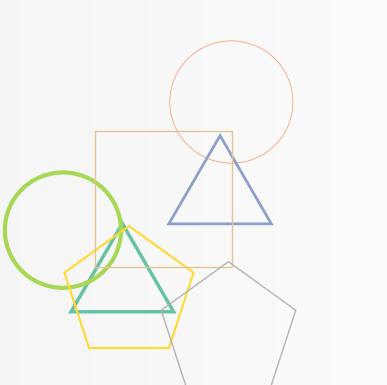[{"shape": "triangle", "thickness": 2.5, "radius": 0.76, "center": [0.316, 0.267]}, {"shape": "circle", "thickness": 0.5, "radius": 0.79, "center": [0.597, 0.735]}, {"shape": "triangle", "thickness": 2, "radius": 0.76, "center": [0.568, 0.495]}, {"shape": "circle", "thickness": 3, "radius": 0.75, "center": [0.162, 0.402]}, {"shape": "pentagon", "thickness": 1.5, "radius": 0.88, "center": [0.333, 0.238]}, {"shape": "square", "thickness": 1, "radius": 0.88, "center": [0.423, 0.484]}, {"shape": "pentagon", "thickness": 1, "radius": 0.91, "center": [0.59, 0.138]}]